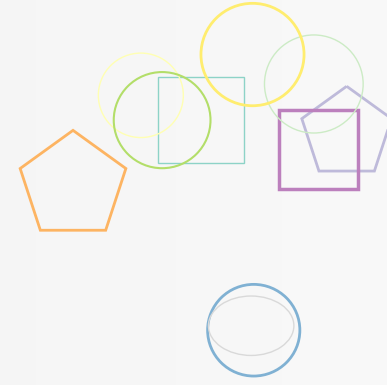[{"shape": "square", "thickness": 1, "radius": 0.56, "center": [0.519, 0.689]}, {"shape": "circle", "thickness": 1, "radius": 0.55, "center": [0.363, 0.752]}, {"shape": "pentagon", "thickness": 2, "radius": 0.61, "center": [0.895, 0.654]}, {"shape": "circle", "thickness": 2, "radius": 0.6, "center": [0.655, 0.142]}, {"shape": "pentagon", "thickness": 2, "radius": 0.72, "center": [0.188, 0.518]}, {"shape": "circle", "thickness": 1.5, "radius": 0.62, "center": [0.418, 0.688]}, {"shape": "oval", "thickness": 1, "radius": 0.55, "center": [0.648, 0.154]}, {"shape": "square", "thickness": 2.5, "radius": 0.51, "center": [0.823, 0.612]}, {"shape": "circle", "thickness": 1, "radius": 0.64, "center": [0.81, 0.782]}, {"shape": "circle", "thickness": 2, "radius": 0.67, "center": [0.652, 0.858]}]